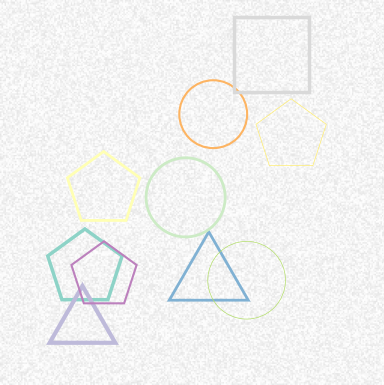[{"shape": "pentagon", "thickness": 2.5, "radius": 0.51, "center": [0.221, 0.304]}, {"shape": "pentagon", "thickness": 2, "radius": 0.49, "center": [0.269, 0.508]}, {"shape": "triangle", "thickness": 3, "radius": 0.49, "center": [0.214, 0.159]}, {"shape": "triangle", "thickness": 2, "radius": 0.59, "center": [0.542, 0.279]}, {"shape": "circle", "thickness": 1.5, "radius": 0.44, "center": [0.554, 0.703]}, {"shape": "circle", "thickness": 0.5, "radius": 0.5, "center": [0.641, 0.272]}, {"shape": "square", "thickness": 2.5, "radius": 0.48, "center": [0.706, 0.859]}, {"shape": "pentagon", "thickness": 1.5, "radius": 0.45, "center": [0.27, 0.284]}, {"shape": "circle", "thickness": 2, "radius": 0.51, "center": [0.482, 0.487]}, {"shape": "pentagon", "thickness": 0.5, "radius": 0.48, "center": [0.756, 0.647]}]